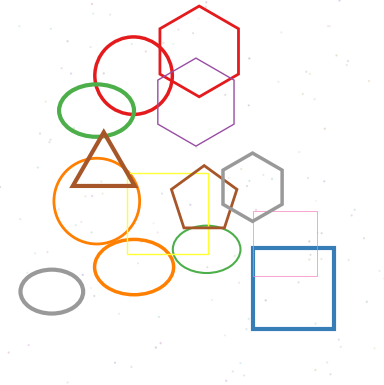[{"shape": "circle", "thickness": 2.5, "radius": 0.5, "center": [0.347, 0.803]}, {"shape": "hexagon", "thickness": 2, "radius": 0.59, "center": [0.517, 0.866]}, {"shape": "square", "thickness": 3, "radius": 0.53, "center": [0.763, 0.252]}, {"shape": "oval", "thickness": 3, "radius": 0.49, "center": [0.251, 0.713]}, {"shape": "oval", "thickness": 1.5, "radius": 0.44, "center": [0.537, 0.352]}, {"shape": "hexagon", "thickness": 1, "radius": 0.57, "center": [0.509, 0.735]}, {"shape": "circle", "thickness": 2, "radius": 0.56, "center": [0.251, 0.478]}, {"shape": "oval", "thickness": 2.5, "radius": 0.51, "center": [0.348, 0.306]}, {"shape": "square", "thickness": 1, "radius": 0.52, "center": [0.434, 0.445]}, {"shape": "pentagon", "thickness": 2, "radius": 0.45, "center": [0.53, 0.48]}, {"shape": "triangle", "thickness": 3, "radius": 0.46, "center": [0.27, 0.563]}, {"shape": "square", "thickness": 0.5, "radius": 0.42, "center": [0.74, 0.367]}, {"shape": "hexagon", "thickness": 2.5, "radius": 0.44, "center": [0.656, 0.514]}, {"shape": "oval", "thickness": 3, "radius": 0.41, "center": [0.135, 0.243]}]